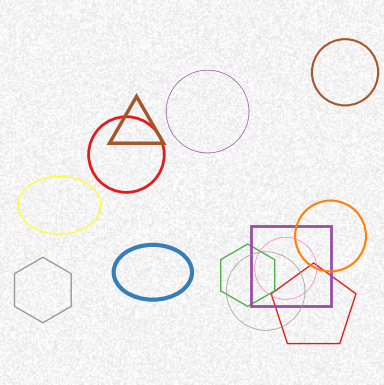[{"shape": "circle", "thickness": 2, "radius": 0.49, "center": [0.328, 0.599]}, {"shape": "pentagon", "thickness": 1, "radius": 0.58, "center": [0.815, 0.201]}, {"shape": "oval", "thickness": 3, "radius": 0.51, "center": [0.397, 0.293]}, {"shape": "hexagon", "thickness": 1, "radius": 0.4, "center": [0.643, 0.285]}, {"shape": "square", "thickness": 2, "radius": 0.52, "center": [0.756, 0.31]}, {"shape": "circle", "thickness": 0.5, "radius": 0.54, "center": [0.539, 0.71]}, {"shape": "circle", "thickness": 1.5, "radius": 0.46, "center": [0.859, 0.387]}, {"shape": "oval", "thickness": 1, "radius": 0.54, "center": [0.155, 0.467]}, {"shape": "triangle", "thickness": 2.5, "radius": 0.41, "center": [0.355, 0.668]}, {"shape": "circle", "thickness": 1.5, "radius": 0.43, "center": [0.896, 0.812]}, {"shape": "circle", "thickness": 0.5, "radius": 0.4, "center": [0.742, 0.303]}, {"shape": "circle", "thickness": 0.5, "radius": 0.51, "center": [0.69, 0.244]}, {"shape": "hexagon", "thickness": 1, "radius": 0.43, "center": [0.111, 0.247]}]